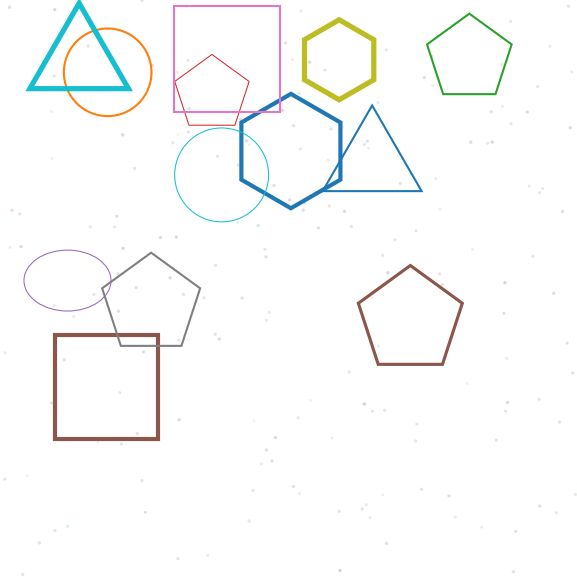[{"shape": "hexagon", "thickness": 2, "radius": 0.5, "center": [0.504, 0.738]}, {"shape": "triangle", "thickness": 1, "radius": 0.49, "center": [0.644, 0.718]}, {"shape": "circle", "thickness": 1, "radius": 0.38, "center": [0.186, 0.874]}, {"shape": "pentagon", "thickness": 1, "radius": 0.39, "center": [0.813, 0.898]}, {"shape": "pentagon", "thickness": 0.5, "radius": 0.34, "center": [0.367, 0.837]}, {"shape": "oval", "thickness": 0.5, "radius": 0.38, "center": [0.117, 0.513]}, {"shape": "pentagon", "thickness": 1.5, "radius": 0.47, "center": [0.711, 0.445]}, {"shape": "square", "thickness": 2, "radius": 0.45, "center": [0.184, 0.328]}, {"shape": "square", "thickness": 1, "radius": 0.46, "center": [0.393, 0.897]}, {"shape": "pentagon", "thickness": 1, "radius": 0.45, "center": [0.262, 0.472]}, {"shape": "hexagon", "thickness": 2.5, "radius": 0.35, "center": [0.587, 0.896]}, {"shape": "triangle", "thickness": 2.5, "radius": 0.49, "center": [0.137, 0.895]}, {"shape": "circle", "thickness": 0.5, "radius": 0.41, "center": [0.384, 0.696]}]